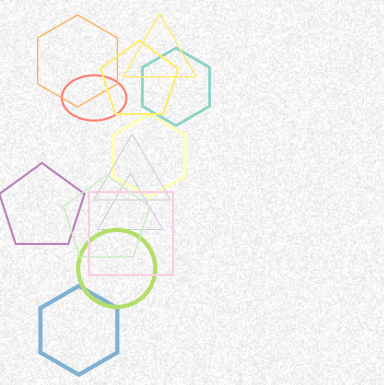[{"shape": "hexagon", "thickness": 2, "radius": 0.5, "center": [0.457, 0.775]}, {"shape": "hexagon", "thickness": 2, "radius": 0.54, "center": [0.388, 0.596]}, {"shape": "triangle", "thickness": 0.5, "radius": 0.49, "center": [0.338, 0.453]}, {"shape": "oval", "thickness": 1.5, "radius": 0.42, "center": [0.245, 0.746]}, {"shape": "hexagon", "thickness": 3, "radius": 0.58, "center": [0.205, 0.142]}, {"shape": "hexagon", "thickness": 1, "radius": 0.6, "center": [0.201, 0.842]}, {"shape": "circle", "thickness": 3, "radius": 0.5, "center": [0.303, 0.303]}, {"shape": "square", "thickness": 1.5, "radius": 0.54, "center": [0.34, 0.394]}, {"shape": "triangle", "thickness": 1, "radius": 0.57, "center": [0.343, 0.538]}, {"shape": "pentagon", "thickness": 1.5, "radius": 0.58, "center": [0.109, 0.46]}, {"shape": "pentagon", "thickness": 1, "radius": 0.59, "center": [0.277, 0.427]}, {"shape": "triangle", "thickness": 1, "radius": 0.55, "center": [0.415, 0.855]}, {"shape": "pentagon", "thickness": 1.5, "radius": 0.53, "center": [0.362, 0.789]}]